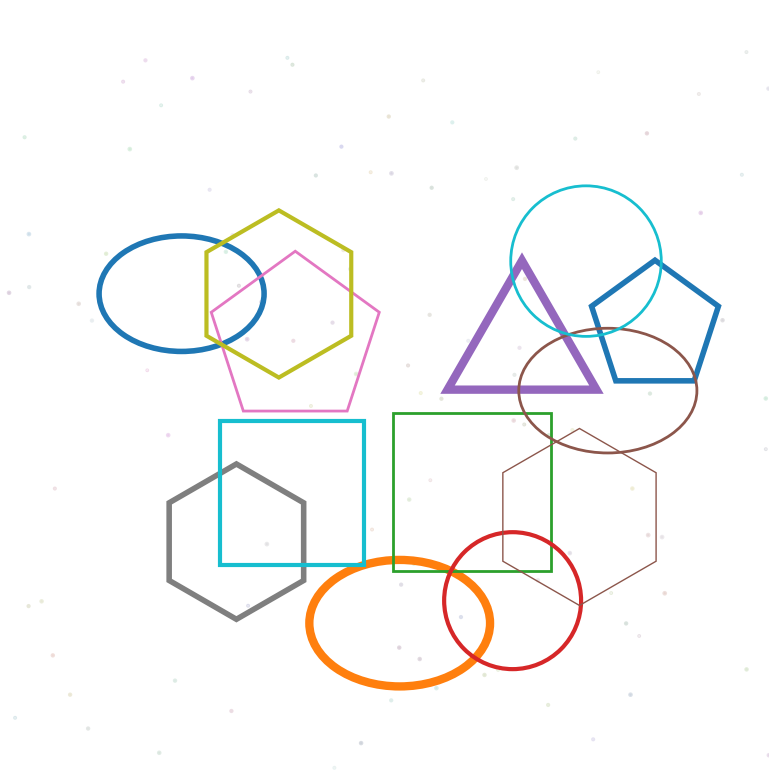[{"shape": "pentagon", "thickness": 2, "radius": 0.43, "center": [0.851, 0.575]}, {"shape": "oval", "thickness": 2, "radius": 0.54, "center": [0.236, 0.619]}, {"shape": "oval", "thickness": 3, "radius": 0.59, "center": [0.519, 0.191]}, {"shape": "square", "thickness": 1, "radius": 0.51, "center": [0.613, 0.361]}, {"shape": "circle", "thickness": 1.5, "radius": 0.44, "center": [0.666, 0.22]}, {"shape": "triangle", "thickness": 3, "radius": 0.56, "center": [0.678, 0.55]}, {"shape": "oval", "thickness": 1, "radius": 0.58, "center": [0.789, 0.493]}, {"shape": "hexagon", "thickness": 0.5, "radius": 0.57, "center": [0.753, 0.329]}, {"shape": "pentagon", "thickness": 1, "radius": 0.57, "center": [0.383, 0.559]}, {"shape": "hexagon", "thickness": 2, "radius": 0.5, "center": [0.307, 0.297]}, {"shape": "hexagon", "thickness": 1.5, "radius": 0.54, "center": [0.362, 0.618]}, {"shape": "square", "thickness": 1.5, "radius": 0.47, "center": [0.379, 0.359]}, {"shape": "circle", "thickness": 1, "radius": 0.49, "center": [0.761, 0.661]}]